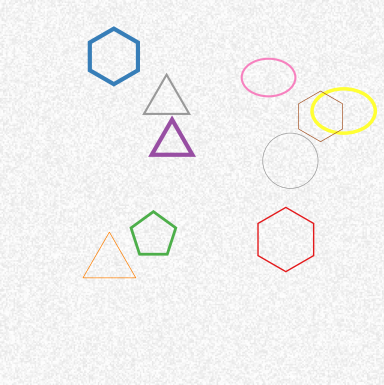[{"shape": "hexagon", "thickness": 1, "radius": 0.42, "center": [0.742, 0.378]}, {"shape": "hexagon", "thickness": 3, "radius": 0.36, "center": [0.296, 0.853]}, {"shape": "pentagon", "thickness": 2, "radius": 0.31, "center": [0.398, 0.389]}, {"shape": "triangle", "thickness": 3, "radius": 0.3, "center": [0.447, 0.628]}, {"shape": "triangle", "thickness": 0.5, "radius": 0.4, "center": [0.284, 0.318]}, {"shape": "oval", "thickness": 2.5, "radius": 0.41, "center": [0.893, 0.712]}, {"shape": "hexagon", "thickness": 0.5, "radius": 0.33, "center": [0.833, 0.698]}, {"shape": "oval", "thickness": 1.5, "radius": 0.35, "center": [0.698, 0.799]}, {"shape": "circle", "thickness": 0.5, "radius": 0.36, "center": [0.754, 0.582]}, {"shape": "triangle", "thickness": 1.5, "radius": 0.34, "center": [0.433, 0.738]}]